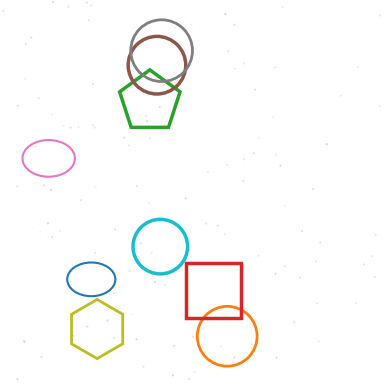[{"shape": "oval", "thickness": 1.5, "radius": 0.31, "center": [0.237, 0.274]}, {"shape": "circle", "thickness": 2, "radius": 0.39, "center": [0.59, 0.127]}, {"shape": "pentagon", "thickness": 2.5, "radius": 0.41, "center": [0.389, 0.736]}, {"shape": "square", "thickness": 2.5, "radius": 0.35, "center": [0.554, 0.245]}, {"shape": "circle", "thickness": 2.5, "radius": 0.37, "center": [0.408, 0.831]}, {"shape": "oval", "thickness": 1.5, "radius": 0.34, "center": [0.126, 0.589]}, {"shape": "circle", "thickness": 2, "radius": 0.4, "center": [0.42, 0.868]}, {"shape": "hexagon", "thickness": 2, "radius": 0.38, "center": [0.252, 0.145]}, {"shape": "circle", "thickness": 2.5, "radius": 0.35, "center": [0.416, 0.359]}]